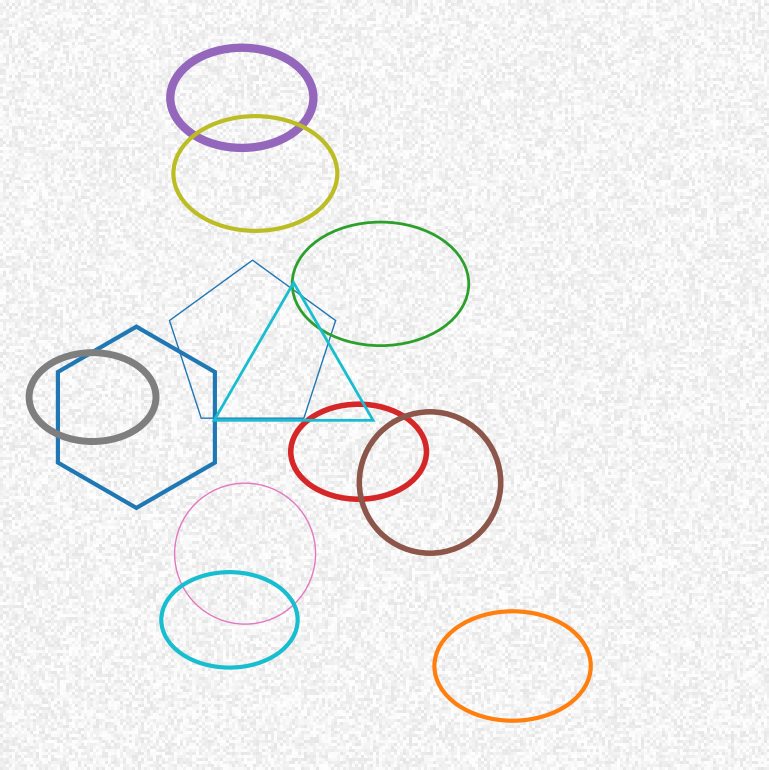[{"shape": "hexagon", "thickness": 1.5, "radius": 0.59, "center": [0.177, 0.458]}, {"shape": "pentagon", "thickness": 0.5, "radius": 0.57, "center": [0.328, 0.549]}, {"shape": "oval", "thickness": 1.5, "radius": 0.51, "center": [0.666, 0.135]}, {"shape": "oval", "thickness": 1, "radius": 0.57, "center": [0.494, 0.631]}, {"shape": "oval", "thickness": 2, "radius": 0.44, "center": [0.466, 0.413]}, {"shape": "oval", "thickness": 3, "radius": 0.46, "center": [0.314, 0.873]}, {"shape": "circle", "thickness": 2, "radius": 0.46, "center": [0.558, 0.373]}, {"shape": "circle", "thickness": 0.5, "radius": 0.46, "center": [0.318, 0.281]}, {"shape": "oval", "thickness": 2.5, "radius": 0.41, "center": [0.12, 0.484]}, {"shape": "oval", "thickness": 1.5, "radius": 0.53, "center": [0.332, 0.775]}, {"shape": "triangle", "thickness": 1, "radius": 0.6, "center": [0.381, 0.514]}, {"shape": "oval", "thickness": 1.5, "radius": 0.44, "center": [0.298, 0.195]}]